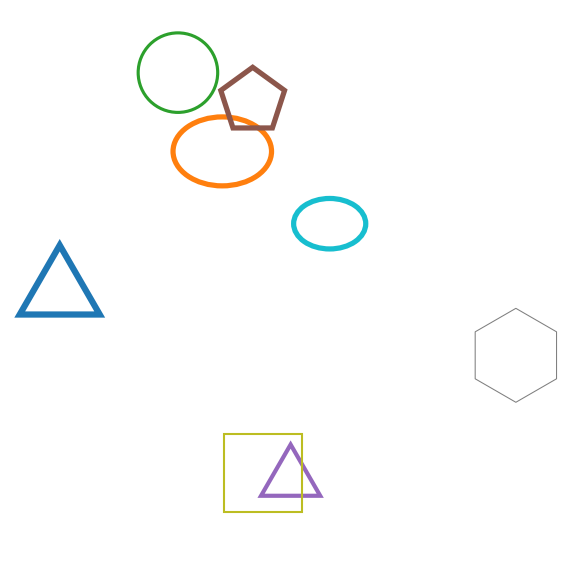[{"shape": "triangle", "thickness": 3, "radius": 0.4, "center": [0.103, 0.494]}, {"shape": "oval", "thickness": 2.5, "radius": 0.43, "center": [0.385, 0.737]}, {"shape": "circle", "thickness": 1.5, "radius": 0.34, "center": [0.308, 0.873]}, {"shape": "triangle", "thickness": 2, "radius": 0.3, "center": [0.503, 0.17]}, {"shape": "pentagon", "thickness": 2.5, "radius": 0.29, "center": [0.438, 0.825]}, {"shape": "hexagon", "thickness": 0.5, "radius": 0.41, "center": [0.893, 0.384]}, {"shape": "square", "thickness": 1, "radius": 0.33, "center": [0.455, 0.18]}, {"shape": "oval", "thickness": 2.5, "radius": 0.31, "center": [0.571, 0.612]}]